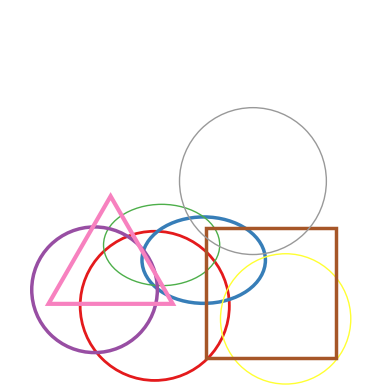[{"shape": "circle", "thickness": 2, "radius": 0.97, "center": [0.402, 0.206]}, {"shape": "oval", "thickness": 2.5, "radius": 0.8, "center": [0.529, 0.324]}, {"shape": "oval", "thickness": 1, "radius": 0.75, "center": [0.42, 0.364]}, {"shape": "circle", "thickness": 2.5, "radius": 0.82, "center": [0.246, 0.247]}, {"shape": "circle", "thickness": 1, "radius": 0.85, "center": [0.742, 0.172]}, {"shape": "square", "thickness": 2.5, "radius": 0.84, "center": [0.704, 0.239]}, {"shape": "triangle", "thickness": 3, "radius": 0.93, "center": [0.287, 0.304]}, {"shape": "circle", "thickness": 1, "radius": 0.95, "center": [0.657, 0.53]}]